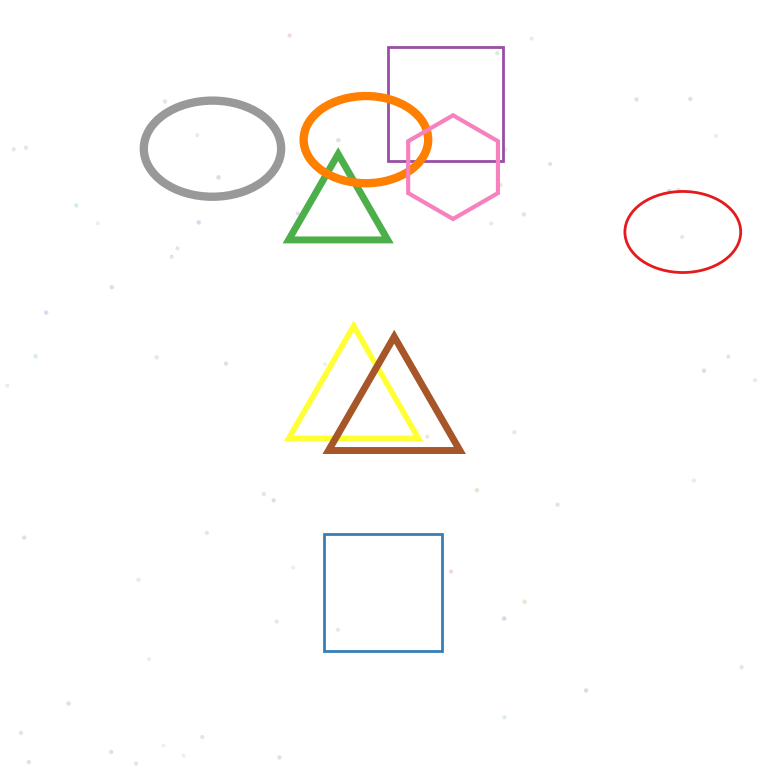[{"shape": "oval", "thickness": 1, "radius": 0.38, "center": [0.887, 0.699]}, {"shape": "square", "thickness": 1, "radius": 0.38, "center": [0.497, 0.231]}, {"shape": "triangle", "thickness": 2.5, "radius": 0.37, "center": [0.439, 0.726]}, {"shape": "square", "thickness": 1, "radius": 0.37, "center": [0.578, 0.865]}, {"shape": "oval", "thickness": 3, "radius": 0.4, "center": [0.475, 0.819]}, {"shape": "triangle", "thickness": 2, "radius": 0.49, "center": [0.459, 0.479]}, {"shape": "triangle", "thickness": 2.5, "radius": 0.49, "center": [0.512, 0.464]}, {"shape": "hexagon", "thickness": 1.5, "radius": 0.34, "center": [0.588, 0.783]}, {"shape": "oval", "thickness": 3, "radius": 0.45, "center": [0.276, 0.807]}]